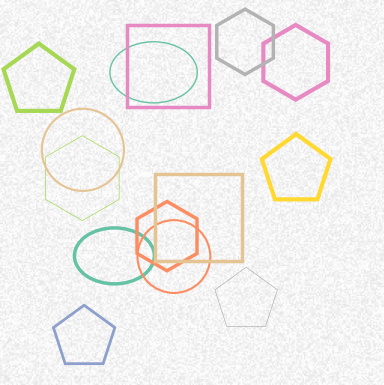[{"shape": "oval", "thickness": 2.5, "radius": 0.52, "center": [0.297, 0.335]}, {"shape": "oval", "thickness": 1, "radius": 0.57, "center": [0.399, 0.812]}, {"shape": "circle", "thickness": 1.5, "radius": 0.47, "center": [0.452, 0.334]}, {"shape": "hexagon", "thickness": 2.5, "radius": 0.45, "center": [0.434, 0.387]}, {"shape": "pentagon", "thickness": 2, "radius": 0.42, "center": [0.219, 0.123]}, {"shape": "hexagon", "thickness": 3, "radius": 0.49, "center": [0.768, 0.838]}, {"shape": "square", "thickness": 2.5, "radius": 0.53, "center": [0.436, 0.828]}, {"shape": "hexagon", "thickness": 0.5, "radius": 0.55, "center": [0.214, 0.537]}, {"shape": "pentagon", "thickness": 3, "radius": 0.48, "center": [0.101, 0.79]}, {"shape": "pentagon", "thickness": 3, "radius": 0.47, "center": [0.769, 0.558]}, {"shape": "circle", "thickness": 1.5, "radius": 0.53, "center": [0.215, 0.611]}, {"shape": "square", "thickness": 2.5, "radius": 0.57, "center": [0.515, 0.435]}, {"shape": "pentagon", "thickness": 0.5, "radius": 0.43, "center": [0.639, 0.221]}, {"shape": "hexagon", "thickness": 2.5, "radius": 0.42, "center": [0.636, 0.891]}]